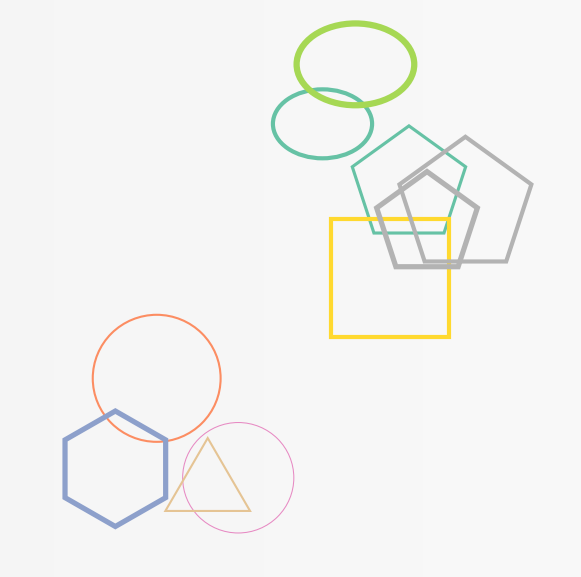[{"shape": "pentagon", "thickness": 1.5, "radius": 0.51, "center": [0.704, 0.679]}, {"shape": "oval", "thickness": 2, "radius": 0.43, "center": [0.555, 0.785]}, {"shape": "circle", "thickness": 1, "radius": 0.55, "center": [0.27, 0.344]}, {"shape": "hexagon", "thickness": 2.5, "radius": 0.5, "center": [0.198, 0.187]}, {"shape": "circle", "thickness": 0.5, "radius": 0.48, "center": [0.41, 0.172]}, {"shape": "oval", "thickness": 3, "radius": 0.51, "center": [0.611, 0.888]}, {"shape": "square", "thickness": 2, "radius": 0.51, "center": [0.671, 0.518]}, {"shape": "triangle", "thickness": 1, "radius": 0.42, "center": [0.357, 0.156]}, {"shape": "pentagon", "thickness": 2.5, "radius": 0.46, "center": [0.735, 0.611]}, {"shape": "pentagon", "thickness": 2, "radius": 0.6, "center": [0.801, 0.643]}]